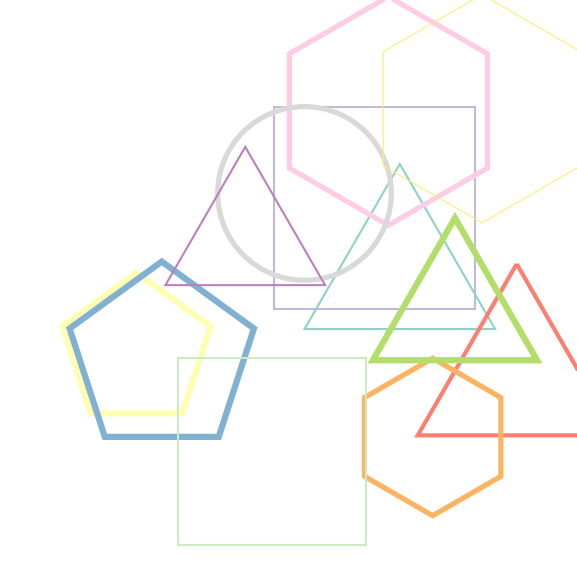[{"shape": "triangle", "thickness": 1, "radius": 0.95, "center": [0.692, 0.525]}, {"shape": "pentagon", "thickness": 3, "radius": 0.67, "center": [0.236, 0.392]}, {"shape": "square", "thickness": 1, "radius": 0.87, "center": [0.648, 0.639]}, {"shape": "triangle", "thickness": 2, "radius": 0.99, "center": [0.895, 0.344]}, {"shape": "pentagon", "thickness": 3, "radius": 0.84, "center": [0.28, 0.378]}, {"shape": "hexagon", "thickness": 2.5, "radius": 0.68, "center": [0.749, 0.243]}, {"shape": "triangle", "thickness": 3, "radius": 0.82, "center": [0.788, 0.457]}, {"shape": "hexagon", "thickness": 2.5, "radius": 0.99, "center": [0.673, 0.807]}, {"shape": "circle", "thickness": 2.5, "radius": 0.75, "center": [0.527, 0.664]}, {"shape": "triangle", "thickness": 1, "radius": 0.8, "center": [0.425, 0.585]}, {"shape": "square", "thickness": 1, "radius": 0.81, "center": [0.471, 0.217]}, {"shape": "hexagon", "thickness": 0.5, "radius": 0.99, "center": [0.835, 0.811]}]